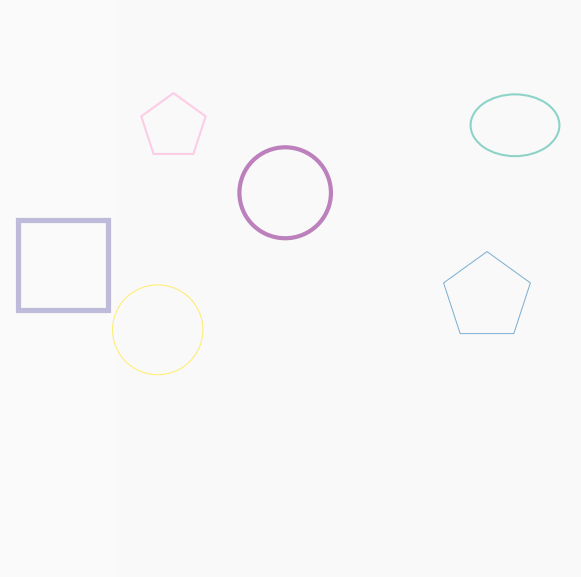[{"shape": "oval", "thickness": 1, "radius": 0.38, "center": [0.886, 0.782]}, {"shape": "square", "thickness": 2.5, "radius": 0.39, "center": [0.108, 0.54]}, {"shape": "pentagon", "thickness": 0.5, "radius": 0.39, "center": [0.838, 0.485]}, {"shape": "pentagon", "thickness": 1, "radius": 0.29, "center": [0.298, 0.78]}, {"shape": "circle", "thickness": 2, "radius": 0.39, "center": [0.491, 0.665]}, {"shape": "circle", "thickness": 0.5, "radius": 0.39, "center": [0.271, 0.428]}]